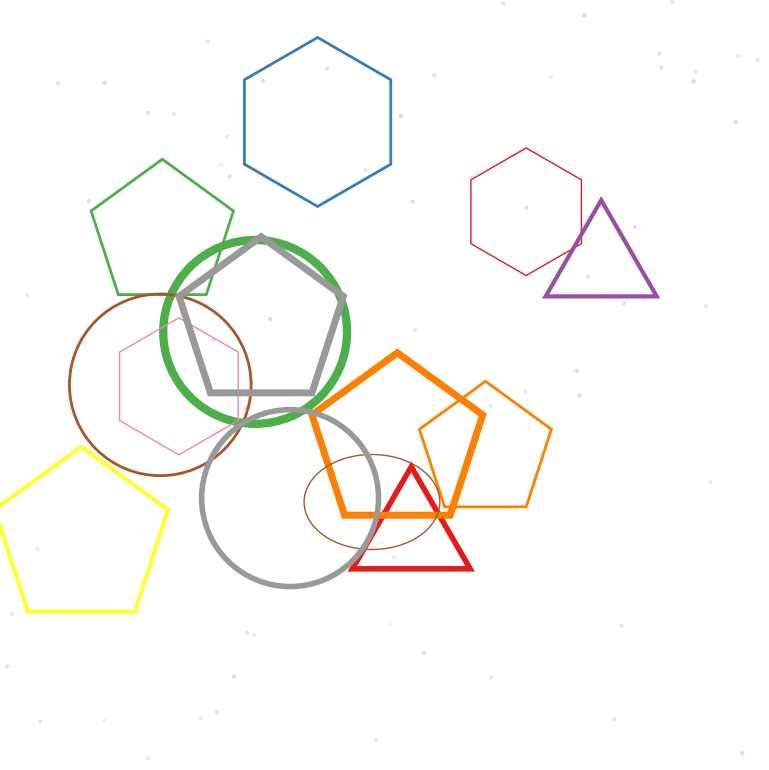[{"shape": "triangle", "thickness": 2, "radius": 0.44, "center": [0.534, 0.305]}, {"shape": "hexagon", "thickness": 0.5, "radius": 0.41, "center": [0.683, 0.725]}, {"shape": "hexagon", "thickness": 1, "radius": 0.55, "center": [0.412, 0.842]}, {"shape": "circle", "thickness": 3, "radius": 0.6, "center": [0.331, 0.569]}, {"shape": "pentagon", "thickness": 1, "radius": 0.49, "center": [0.211, 0.696]}, {"shape": "triangle", "thickness": 1.5, "radius": 0.42, "center": [0.781, 0.657]}, {"shape": "pentagon", "thickness": 1, "radius": 0.45, "center": [0.63, 0.415]}, {"shape": "pentagon", "thickness": 2.5, "radius": 0.58, "center": [0.516, 0.425]}, {"shape": "pentagon", "thickness": 1.5, "radius": 0.59, "center": [0.106, 0.302]}, {"shape": "oval", "thickness": 0.5, "radius": 0.44, "center": [0.483, 0.348]}, {"shape": "circle", "thickness": 1, "radius": 0.59, "center": [0.208, 0.5]}, {"shape": "hexagon", "thickness": 0.5, "radius": 0.44, "center": [0.232, 0.498]}, {"shape": "circle", "thickness": 2, "radius": 0.57, "center": [0.377, 0.353]}, {"shape": "pentagon", "thickness": 2.5, "radius": 0.56, "center": [0.339, 0.58]}]